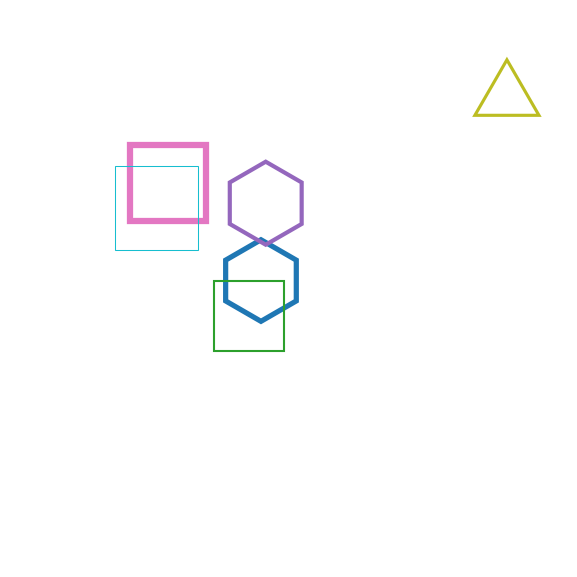[{"shape": "hexagon", "thickness": 2.5, "radius": 0.35, "center": [0.452, 0.513]}, {"shape": "square", "thickness": 1, "radius": 0.3, "center": [0.431, 0.452]}, {"shape": "hexagon", "thickness": 2, "radius": 0.36, "center": [0.46, 0.647]}, {"shape": "square", "thickness": 3, "radius": 0.33, "center": [0.291, 0.682]}, {"shape": "triangle", "thickness": 1.5, "radius": 0.32, "center": [0.878, 0.831]}, {"shape": "square", "thickness": 0.5, "radius": 0.36, "center": [0.271, 0.639]}]